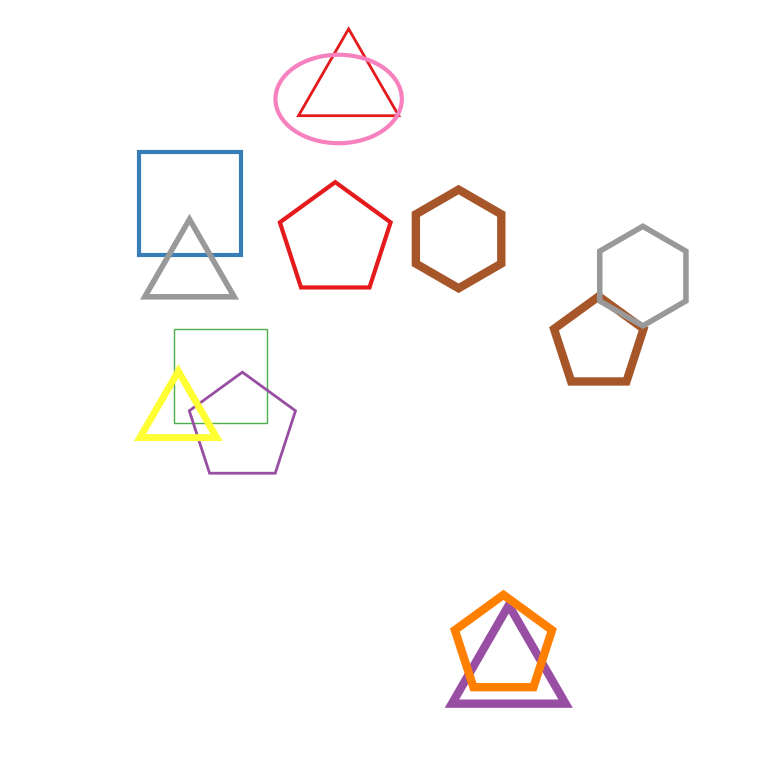[{"shape": "pentagon", "thickness": 1.5, "radius": 0.38, "center": [0.435, 0.688]}, {"shape": "triangle", "thickness": 1, "radius": 0.38, "center": [0.453, 0.887]}, {"shape": "square", "thickness": 1.5, "radius": 0.33, "center": [0.247, 0.736]}, {"shape": "square", "thickness": 0.5, "radius": 0.3, "center": [0.286, 0.512]}, {"shape": "pentagon", "thickness": 1, "radius": 0.36, "center": [0.315, 0.444]}, {"shape": "triangle", "thickness": 3, "radius": 0.43, "center": [0.661, 0.129]}, {"shape": "pentagon", "thickness": 3, "radius": 0.33, "center": [0.654, 0.161]}, {"shape": "triangle", "thickness": 2.5, "radius": 0.29, "center": [0.232, 0.46]}, {"shape": "pentagon", "thickness": 3, "radius": 0.31, "center": [0.778, 0.554]}, {"shape": "hexagon", "thickness": 3, "radius": 0.32, "center": [0.596, 0.69]}, {"shape": "oval", "thickness": 1.5, "radius": 0.41, "center": [0.44, 0.871]}, {"shape": "hexagon", "thickness": 2, "radius": 0.32, "center": [0.835, 0.641]}, {"shape": "triangle", "thickness": 2, "radius": 0.34, "center": [0.246, 0.648]}]